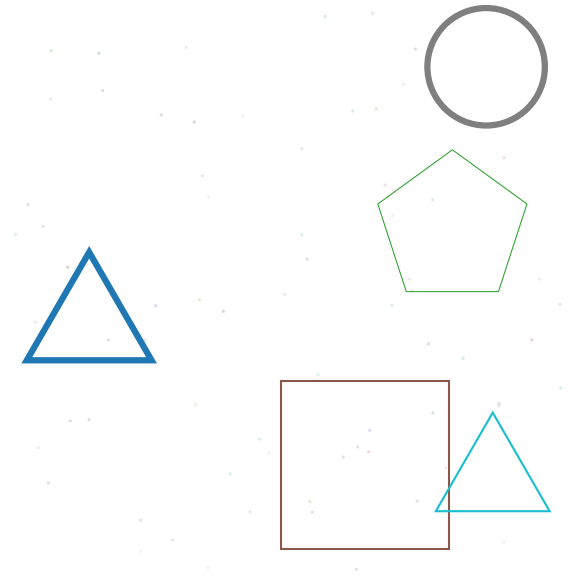[{"shape": "triangle", "thickness": 3, "radius": 0.62, "center": [0.154, 0.438]}, {"shape": "pentagon", "thickness": 0.5, "radius": 0.68, "center": [0.783, 0.604]}, {"shape": "square", "thickness": 1, "radius": 0.73, "center": [0.632, 0.194]}, {"shape": "circle", "thickness": 3, "radius": 0.51, "center": [0.842, 0.883]}, {"shape": "triangle", "thickness": 1, "radius": 0.57, "center": [0.853, 0.171]}]